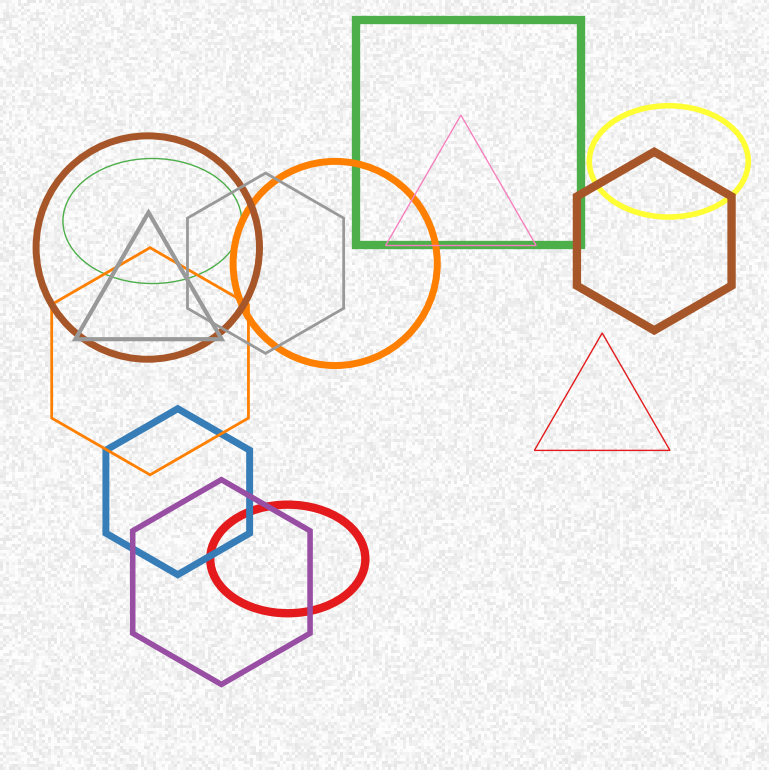[{"shape": "triangle", "thickness": 0.5, "radius": 0.51, "center": [0.782, 0.466]}, {"shape": "oval", "thickness": 3, "radius": 0.5, "center": [0.374, 0.274]}, {"shape": "hexagon", "thickness": 2.5, "radius": 0.54, "center": [0.231, 0.361]}, {"shape": "oval", "thickness": 0.5, "radius": 0.58, "center": [0.198, 0.713]}, {"shape": "square", "thickness": 3, "radius": 0.73, "center": [0.608, 0.828]}, {"shape": "hexagon", "thickness": 2, "radius": 0.66, "center": [0.288, 0.244]}, {"shape": "hexagon", "thickness": 1, "radius": 0.74, "center": [0.195, 0.531]}, {"shape": "circle", "thickness": 2.5, "radius": 0.66, "center": [0.435, 0.658]}, {"shape": "oval", "thickness": 2, "radius": 0.52, "center": [0.869, 0.79]}, {"shape": "hexagon", "thickness": 3, "radius": 0.58, "center": [0.85, 0.687]}, {"shape": "circle", "thickness": 2.5, "radius": 0.73, "center": [0.192, 0.679]}, {"shape": "triangle", "thickness": 0.5, "radius": 0.56, "center": [0.599, 0.738]}, {"shape": "triangle", "thickness": 1.5, "radius": 0.55, "center": [0.193, 0.614]}, {"shape": "hexagon", "thickness": 1, "radius": 0.59, "center": [0.345, 0.658]}]